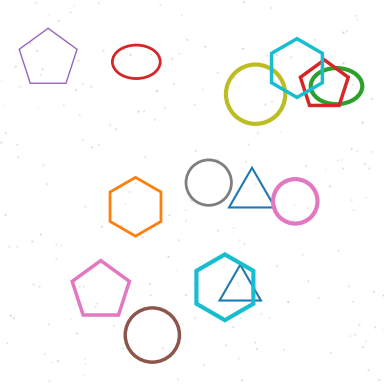[{"shape": "triangle", "thickness": 1.5, "radius": 0.31, "center": [0.624, 0.25]}, {"shape": "triangle", "thickness": 1.5, "radius": 0.34, "center": [0.655, 0.496]}, {"shape": "hexagon", "thickness": 2, "radius": 0.38, "center": [0.352, 0.463]}, {"shape": "oval", "thickness": 3, "radius": 0.33, "center": [0.874, 0.776]}, {"shape": "pentagon", "thickness": 2.5, "radius": 0.33, "center": [0.842, 0.779]}, {"shape": "oval", "thickness": 2, "radius": 0.31, "center": [0.354, 0.839]}, {"shape": "pentagon", "thickness": 1, "radius": 0.39, "center": [0.125, 0.848]}, {"shape": "circle", "thickness": 2.5, "radius": 0.35, "center": [0.396, 0.13]}, {"shape": "circle", "thickness": 3, "radius": 0.29, "center": [0.767, 0.477]}, {"shape": "pentagon", "thickness": 2.5, "radius": 0.39, "center": [0.262, 0.245]}, {"shape": "circle", "thickness": 2, "radius": 0.29, "center": [0.542, 0.526]}, {"shape": "circle", "thickness": 3, "radius": 0.39, "center": [0.664, 0.755]}, {"shape": "hexagon", "thickness": 3, "radius": 0.43, "center": [0.584, 0.254]}, {"shape": "hexagon", "thickness": 2.5, "radius": 0.38, "center": [0.771, 0.823]}]